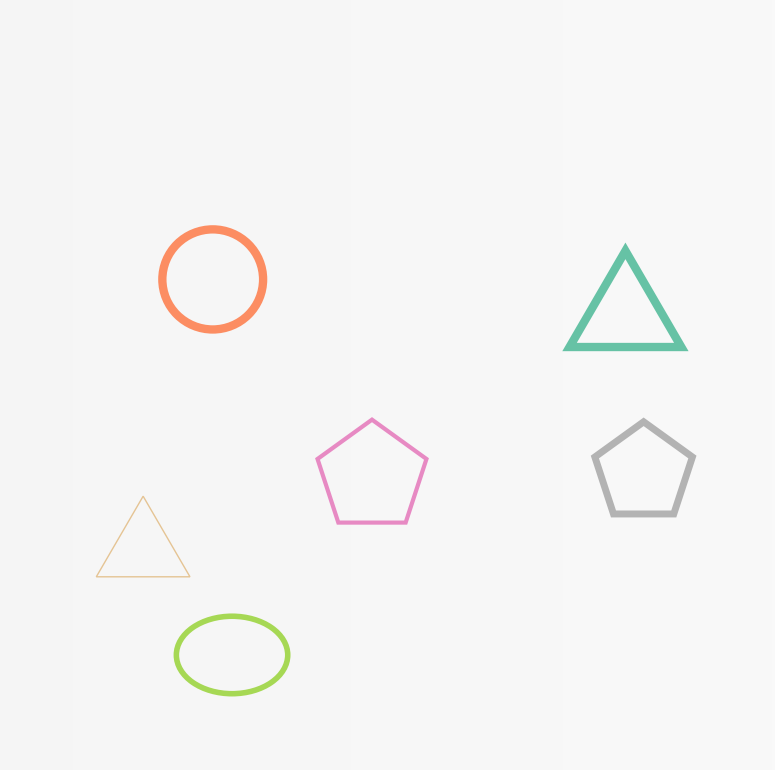[{"shape": "triangle", "thickness": 3, "radius": 0.42, "center": [0.807, 0.591]}, {"shape": "circle", "thickness": 3, "radius": 0.32, "center": [0.274, 0.637]}, {"shape": "pentagon", "thickness": 1.5, "radius": 0.37, "center": [0.48, 0.381]}, {"shape": "oval", "thickness": 2, "radius": 0.36, "center": [0.299, 0.149]}, {"shape": "triangle", "thickness": 0.5, "radius": 0.35, "center": [0.185, 0.286]}, {"shape": "pentagon", "thickness": 2.5, "radius": 0.33, "center": [0.83, 0.386]}]